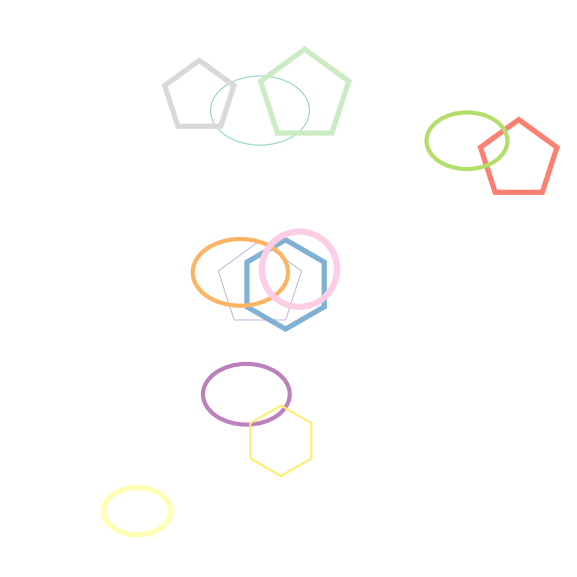[{"shape": "oval", "thickness": 0.5, "radius": 0.43, "center": [0.45, 0.808]}, {"shape": "oval", "thickness": 2.5, "radius": 0.29, "center": [0.238, 0.114]}, {"shape": "pentagon", "thickness": 0.5, "radius": 0.38, "center": [0.45, 0.506]}, {"shape": "pentagon", "thickness": 2.5, "radius": 0.35, "center": [0.898, 0.722]}, {"shape": "hexagon", "thickness": 2.5, "radius": 0.39, "center": [0.495, 0.507]}, {"shape": "oval", "thickness": 2, "radius": 0.41, "center": [0.416, 0.527]}, {"shape": "oval", "thickness": 2, "radius": 0.35, "center": [0.809, 0.755]}, {"shape": "circle", "thickness": 3, "radius": 0.33, "center": [0.519, 0.533]}, {"shape": "pentagon", "thickness": 2.5, "radius": 0.32, "center": [0.345, 0.831]}, {"shape": "oval", "thickness": 2, "radius": 0.38, "center": [0.427, 0.316]}, {"shape": "pentagon", "thickness": 2.5, "radius": 0.4, "center": [0.528, 0.834]}, {"shape": "hexagon", "thickness": 1, "radius": 0.31, "center": [0.486, 0.236]}]